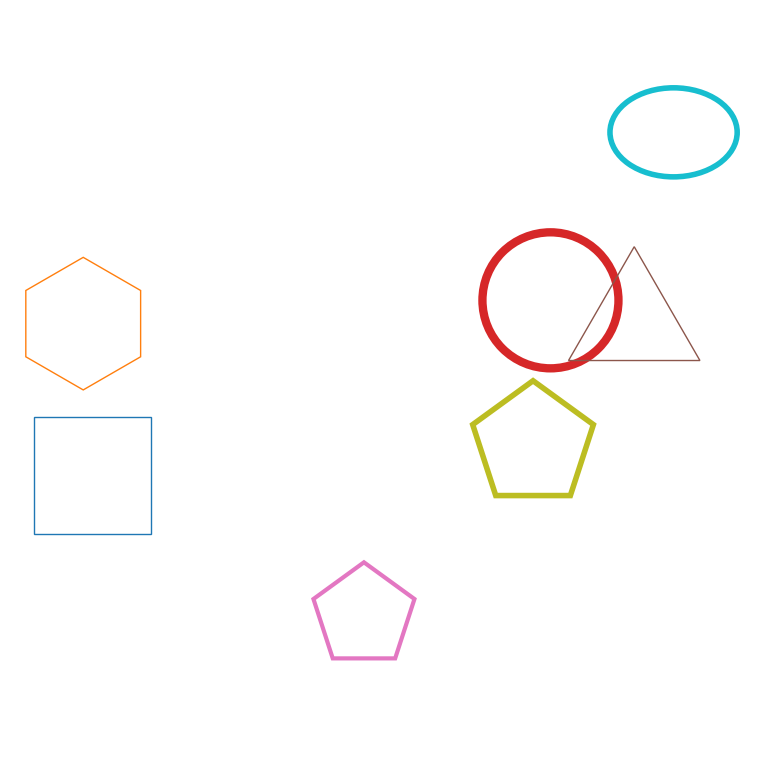[{"shape": "square", "thickness": 0.5, "radius": 0.38, "center": [0.12, 0.382]}, {"shape": "hexagon", "thickness": 0.5, "radius": 0.43, "center": [0.108, 0.58]}, {"shape": "circle", "thickness": 3, "radius": 0.44, "center": [0.715, 0.61]}, {"shape": "triangle", "thickness": 0.5, "radius": 0.49, "center": [0.824, 0.581]}, {"shape": "pentagon", "thickness": 1.5, "radius": 0.34, "center": [0.473, 0.201]}, {"shape": "pentagon", "thickness": 2, "radius": 0.41, "center": [0.692, 0.423]}, {"shape": "oval", "thickness": 2, "radius": 0.41, "center": [0.875, 0.828]}]